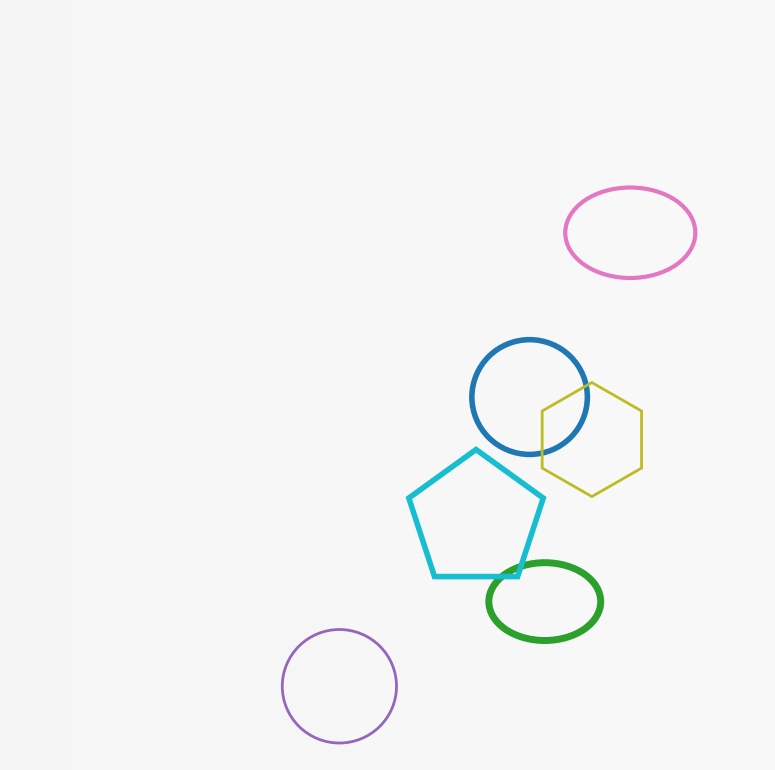[{"shape": "circle", "thickness": 2, "radius": 0.37, "center": [0.683, 0.484]}, {"shape": "oval", "thickness": 2.5, "radius": 0.36, "center": [0.703, 0.219]}, {"shape": "circle", "thickness": 1, "radius": 0.37, "center": [0.438, 0.109]}, {"shape": "oval", "thickness": 1.5, "radius": 0.42, "center": [0.813, 0.698]}, {"shape": "hexagon", "thickness": 1, "radius": 0.37, "center": [0.764, 0.429]}, {"shape": "pentagon", "thickness": 2, "radius": 0.46, "center": [0.614, 0.325]}]